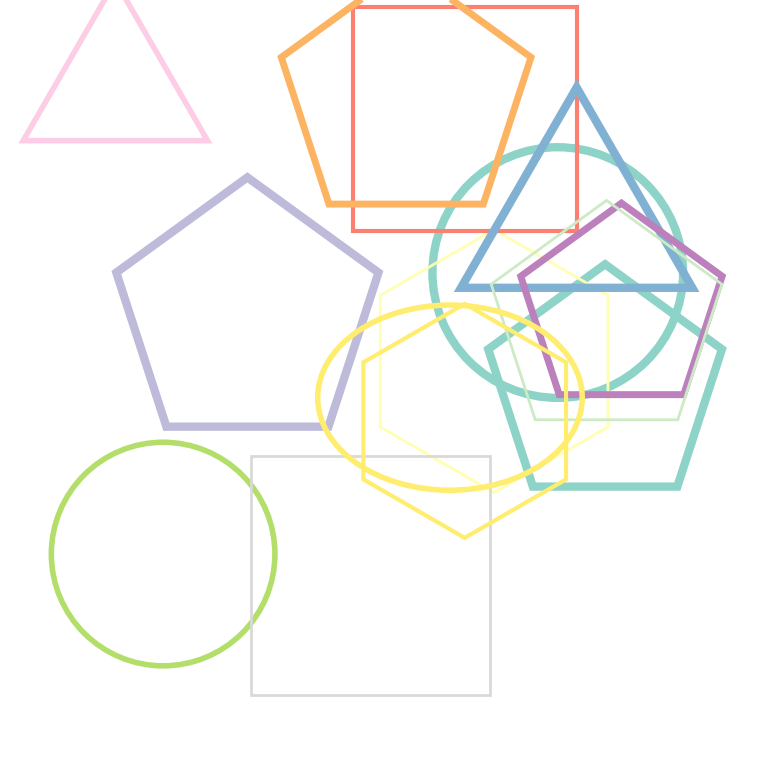[{"shape": "circle", "thickness": 3, "radius": 0.81, "center": [0.724, 0.646]}, {"shape": "pentagon", "thickness": 3, "radius": 0.8, "center": [0.786, 0.497]}, {"shape": "hexagon", "thickness": 1, "radius": 0.85, "center": [0.642, 0.531]}, {"shape": "pentagon", "thickness": 3, "radius": 0.89, "center": [0.321, 0.591]}, {"shape": "square", "thickness": 1.5, "radius": 0.73, "center": [0.603, 0.845]}, {"shape": "triangle", "thickness": 3, "radius": 0.87, "center": [0.749, 0.713]}, {"shape": "pentagon", "thickness": 2.5, "radius": 0.85, "center": [0.527, 0.873]}, {"shape": "circle", "thickness": 2, "radius": 0.73, "center": [0.212, 0.28]}, {"shape": "triangle", "thickness": 2, "radius": 0.69, "center": [0.15, 0.886]}, {"shape": "square", "thickness": 1, "radius": 0.78, "center": [0.481, 0.253]}, {"shape": "pentagon", "thickness": 2.5, "radius": 0.69, "center": [0.807, 0.599]}, {"shape": "pentagon", "thickness": 1, "radius": 0.79, "center": [0.788, 0.582]}, {"shape": "oval", "thickness": 2, "radius": 0.86, "center": [0.584, 0.484]}, {"shape": "hexagon", "thickness": 1.5, "radius": 0.76, "center": [0.604, 0.453]}]